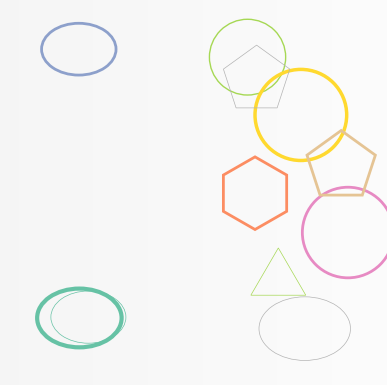[{"shape": "oval", "thickness": 3, "radius": 0.55, "center": [0.205, 0.174]}, {"shape": "oval", "thickness": 0.5, "radius": 0.48, "center": [0.228, 0.176]}, {"shape": "hexagon", "thickness": 2, "radius": 0.47, "center": [0.658, 0.498]}, {"shape": "oval", "thickness": 2, "radius": 0.48, "center": [0.203, 0.872]}, {"shape": "circle", "thickness": 2, "radius": 0.59, "center": [0.898, 0.396]}, {"shape": "circle", "thickness": 1, "radius": 0.49, "center": [0.639, 0.852]}, {"shape": "triangle", "thickness": 0.5, "radius": 0.41, "center": [0.718, 0.274]}, {"shape": "circle", "thickness": 2.5, "radius": 0.59, "center": [0.776, 0.701]}, {"shape": "pentagon", "thickness": 2, "radius": 0.46, "center": [0.88, 0.568]}, {"shape": "pentagon", "thickness": 0.5, "radius": 0.45, "center": [0.662, 0.793]}, {"shape": "oval", "thickness": 0.5, "radius": 0.59, "center": [0.786, 0.146]}]